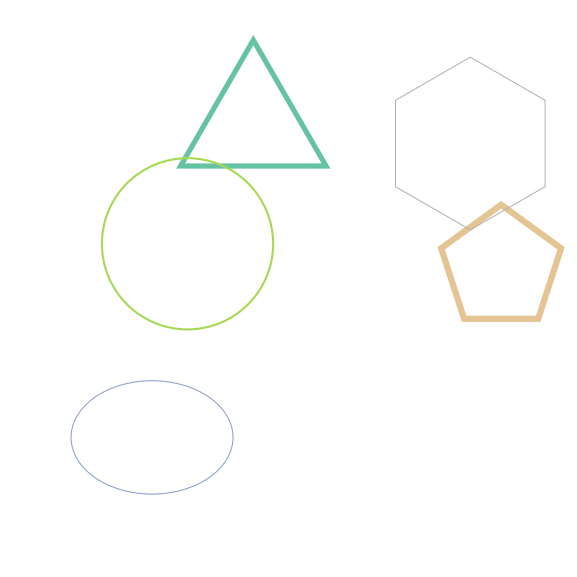[{"shape": "triangle", "thickness": 2.5, "radius": 0.73, "center": [0.439, 0.784]}, {"shape": "oval", "thickness": 0.5, "radius": 0.7, "center": [0.263, 0.242]}, {"shape": "circle", "thickness": 1, "radius": 0.74, "center": [0.325, 0.577]}, {"shape": "pentagon", "thickness": 3, "radius": 0.55, "center": [0.868, 0.535]}, {"shape": "hexagon", "thickness": 0.5, "radius": 0.75, "center": [0.814, 0.751]}]